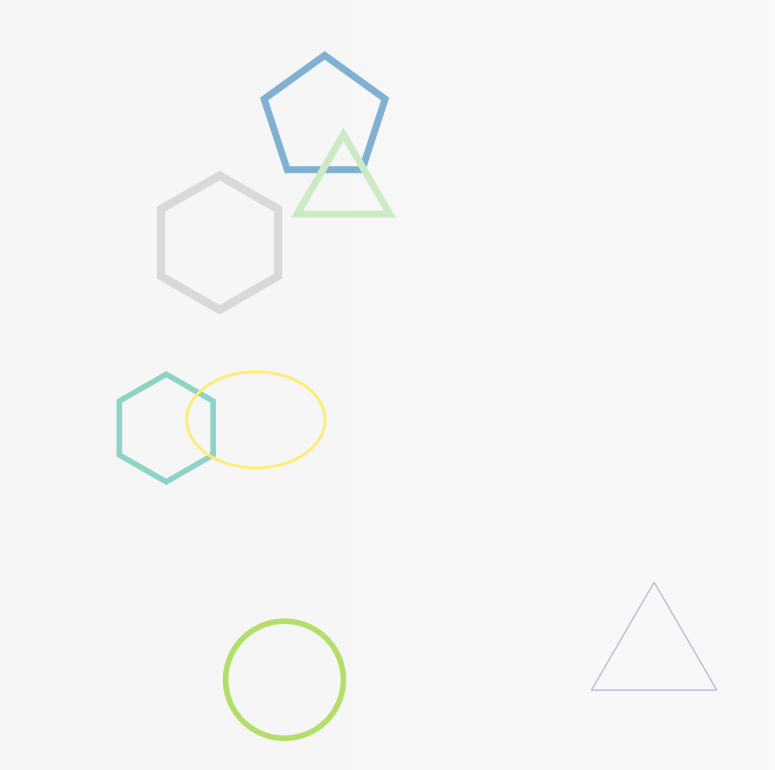[{"shape": "hexagon", "thickness": 2, "radius": 0.35, "center": [0.214, 0.444]}, {"shape": "triangle", "thickness": 0.5, "radius": 0.47, "center": [0.844, 0.15]}, {"shape": "pentagon", "thickness": 2.5, "radius": 0.41, "center": [0.419, 0.846]}, {"shape": "circle", "thickness": 2, "radius": 0.38, "center": [0.367, 0.117]}, {"shape": "hexagon", "thickness": 3, "radius": 0.44, "center": [0.283, 0.685]}, {"shape": "triangle", "thickness": 2.5, "radius": 0.35, "center": [0.443, 0.756]}, {"shape": "oval", "thickness": 1, "radius": 0.45, "center": [0.33, 0.455]}]